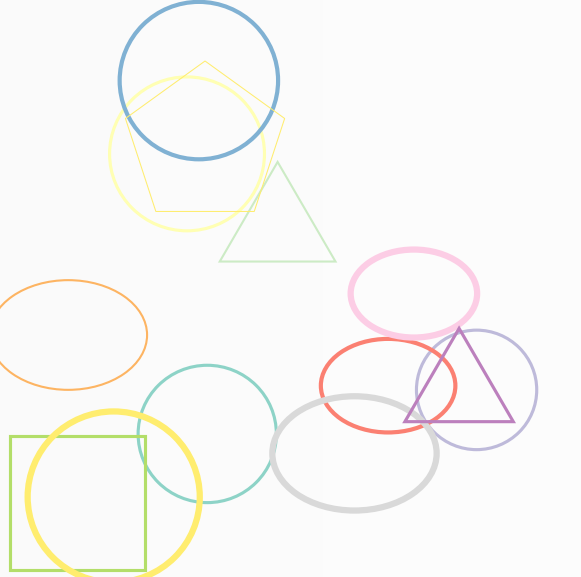[{"shape": "circle", "thickness": 1.5, "radius": 0.59, "center": [0.357, 0.248]}, {"shape": "circle", "thickness": 1.5, "radius": 0.67, "center": [0.322, 0.733]}, {"shape": "circle", "thickness": 1.5, "radius": 0.52, "center": [0.82, 0.324]}, {"shape": "oval", "thickness": 2, "radius": 0.58, "center": [0.668, 0.331]}, {"shape": "circle", "thickness": 2, "radius": 0.68, "center": [0.342, 0.86]}, {"shape": "oval", "thickness": 1, "radius": 0.68, "center": [0.117, 0.419]}, {"shape": "square", "thickness": 1.5, "radius": 0.58, "center": [0.133, 0.128]}, {"shape": "oval", "thickness": 3, "radius": 0.54, "center": [0.712, 0.491]}, {"shape": "oval", "thickness": 3, "radius": 0.71, "center": [0.61, 0.214]}, {"shape": "triangle", "thickness": 1.5, "radius": 0.54, "center": [0.79, 0.323]}, {"shape": "triangle", "thickness": 1, "radius": 0.57, "center": [0.478, 0.604]}, {"shape": "pentagon", "thickness": 0.5, "radius": 0.72, "center": [0.353, 0.749]}, {"shape": "circle", "thickness": 3, "radius": 0.74, "center": [0.196, 0.139]}]